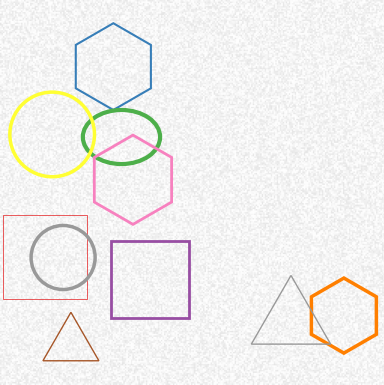[{"shape": "square", "thickness": 0.5, "radius": 0.55, "center": [0.117, 0.333]}, {"shape": "hexagon", "thickness": 1.5, "radius": 0.56, "center": [0.294, 0.827]}, {"shape": "oval", "thickness": 3, "radius": 0.5, "center": [0.316, 0.644]}, {"shape": "square", "thickness": 2, "radius": 0.5, "center": [0.389, 0.274]}, {"shape": "hexagon", "thickness": 2.5, "radius": 0.49, "center": [0.893, 0.18]}, {"shape": "circle", "thickness": 2.5, "radius": 0.55, "center": [0.135, 0.651]}, {"shape": "triangle", "thickness": 1, "radius": 0.42, "center": [0.184, 0.105]}, {"shape": "hexagon", "thickness": 2, "radius": 0.58, "center": [0.345, 0.533]}, {"shape": "circle", "thickness": 2.5, "radius": 0.42, "center": [0.164, 0.331]}, {"shape": "triangle", "thickness": 1, "radius": 0.59, "center": [0.756, 0.166]}]